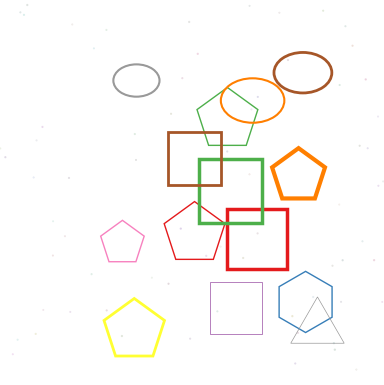[{"shape": "pentagon", "thickness": 1, "radius": 0.41, "center": [0.505, 0.393]}, {"shape": "square", "thickness": 2.5, "radius": 0.39, "center": [0.669, 0.38]}, {"shape": "hexagon", "thickness": 1, "radius": 0.4, "center": [0.794, 0.216]}, {"shape": "square", "thickness": 2.5, "radius": 0.41, "center": [0.598, 0.503]}, {"shape": "pentagon", "thickness": 1, "radius": 0.42, "center": [0.591, 0.69]}, {"shape": "square", "thickness": 0.5, "radius": 0.34, "center": [0.613, 0.201]}, {"shape": "pentagon", "thickness": 3, "radius": 0.36, "center": [0.775, 0.543]}, {"shape": "oval", "thickness": 1.5, "radius": 0.41, "center": [0.656, 0.739]}, {"shape": "pentagon", "thickness": 2, "radius": 0.41, "center": [0.349, 0.142]}, {"shape": "square", "thickness": 2, "radius": 0.34, "center": [0.506, 0.589]}, {"shape": "oval", "thickness": 2, "radius": 0.38, "center": [0.787, 0.811]}, {"shape": "pentagon", "thickness": 1, "radius": 0.3, "center": [0.318, 0.368]}, {"shape": "triangle", "thickness": 0.5, "radius": 0.4, "center": [0.825, 0.149]}, {"shape": "oval", "thickness": 1.5, "radius": 0.3, "center": [0.354, 0.791]}]